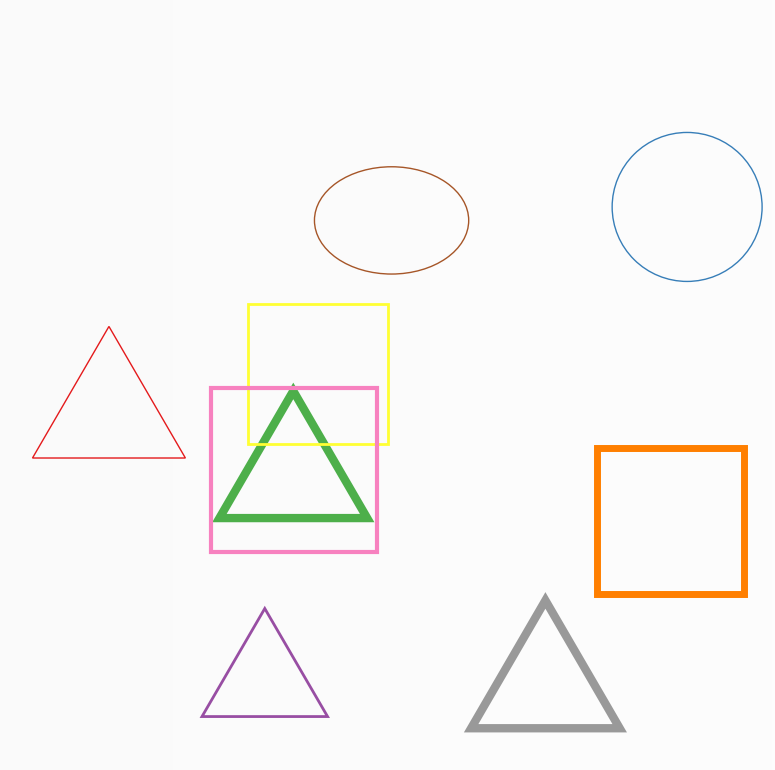[{"shape": "triangle", "thickness": 0.5, "radius": 0.57, "center": [0.141, 0.462]}, {"shape": "circle", "thickness": 0.5, "radius": 0.48, "center": [0.887, 0.731]}, {"shape": "triangle", "thickness": 3, "radius": 0.55, "center": [0.378, 0.382]}, {"shape": "triangle", "thickness": 1, "radius": 0.47, "center": [0.342, 0.116]}, {"shape": "square", "thickness": 2.5, "radius": 0.47, "center": [0.865, 0.323]}, {"shape": "square", "thickness": 1, "radius": 0.45, "center": [0.41, 0.515]}, {"shape": "oval", "thickness": 0.5, "radius": 0.5, "center": [0.505, 0.714]}, {"shape": "square", "thickness": 1.5, "radius": 0.53, "center": [0.379, 0.39]}, {"shape": "triangle", "thickness": 3, "radius": 0.55, "center": [0.704, 0.11]}]